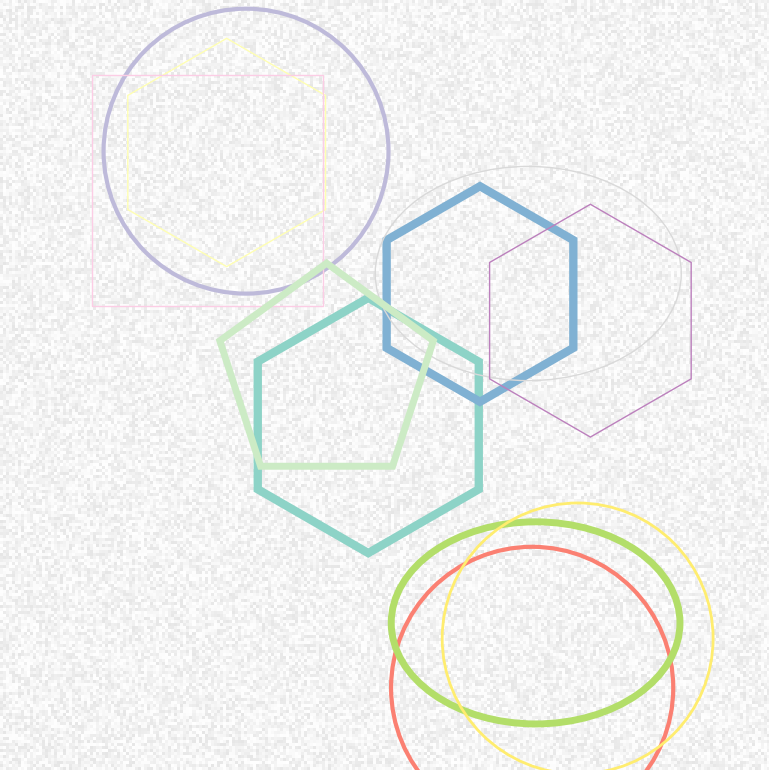[{"shape": "hexagon", "thickness": 3, "radius": 0.83, "center": [0.478, 0.447]}, {"shape": "hexagon", "thickness": 0.5, "radius": 0.74, "center": [0.294, 0.802]}, {"shape": "circle", "thickness": 1.5, "radius": 0.93, "center": [0.32, 0.804]}, {"shape": "circle", "thickness": 1.5, "radius": 0.92, "center": [0.691, 0.107]}, {"shape": "hexagon", "thickness": 3, "radius": 0.7, "center": [0.623, 0.618]}, {"shape": "oval", "thickness": 2.5, "radius": 0.94, "center": [0.696, 0.191]}, {"shape": "square", "thickness": 0.5, "radius": 0.75, "center": [0.269, 0.753]}, {"shape": "oval", "thickness": 0.5, "radius": 0.99, "center": [0.686, 0.645]}, {"shape": "hexagon", "thickness": 0.5, "radius": 0.76, "center": [0.767, 0.584]}, {"shape": "pentagon", "thickness": 2.5, "radius": 0.73, "center": [0.424, 0.512]}, {"shape": "circle", "thickness": 1, "radius": 0.88, "center": [0.75, 0.171]}]